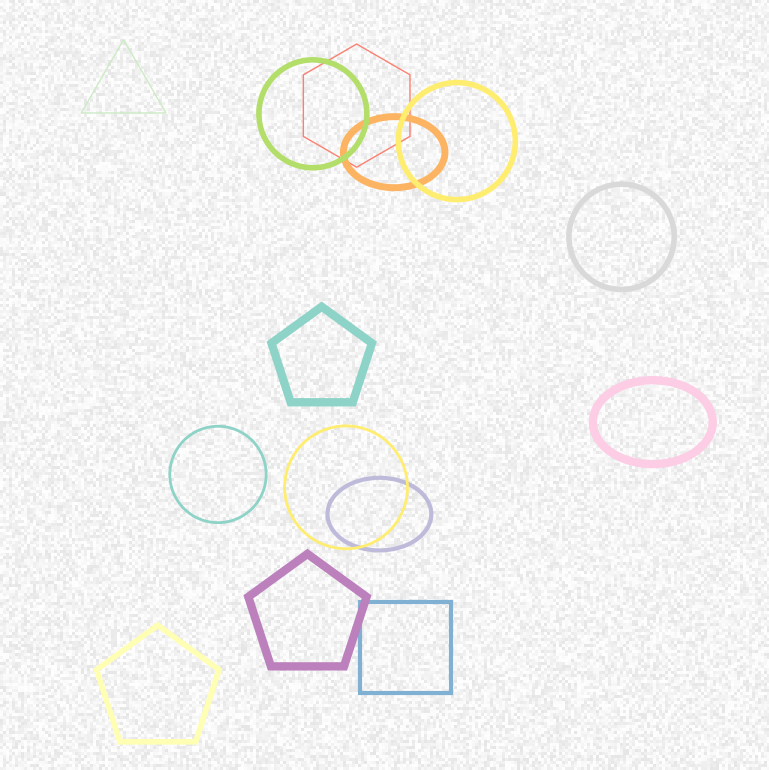[{"shape": "circle", "thickness": 1, "radius": 0.31, "center": [0.283, 0.384]}, {"shape": "pentagon", "thickness": 3, "radius": 0.34, "center": [0.418, 0.533]}, {"shape": "pentagon", "thickness": 2, "radius": 0.42, "center": [0.205, 0.104]}, {"shape": "oval", "thickness": 1.5, "radius": 0.34, "center": [0.493, 0.332]}, {"shape": "hexagon", "thickness": 0.5, "radius": 0.4, "center": [0.463, 0.863]}, {"shape": "square", "thickness": 1.5, "radius": 0.29, "center": [0.527, 0.16]}, {"shape": "oval", "thickness": 2.5, "radius": 0.33, "center": [0.512, 0.802]}, {"shape": "circle", "thickness": 2, "radius": 0.35, "center": [0.406, 0.852]}, {"shape": "oval", "thickness": 3, "radius": 0.39, "center": [0.848, 0.452]}, {"shape": "circle", "thickness": 2, "radius": 0.34, "center": [0.807, 0.692]}, {"shape": "pentagon", "thickness": 3, "radius": 0.4, "center": [0.399, 0.2]}, {"shape": "triangle", "thickness": 0.5, "radius": 0.32, "center": [0.161, 0.885]}, {"shape": "circle", "thickness": 1, "radius": 0.4, "center": [0.449, 0.367]}, {"shape": "circle", "thickness": 2, "radius": 0.38, "center": [0.593, 0.817]}]